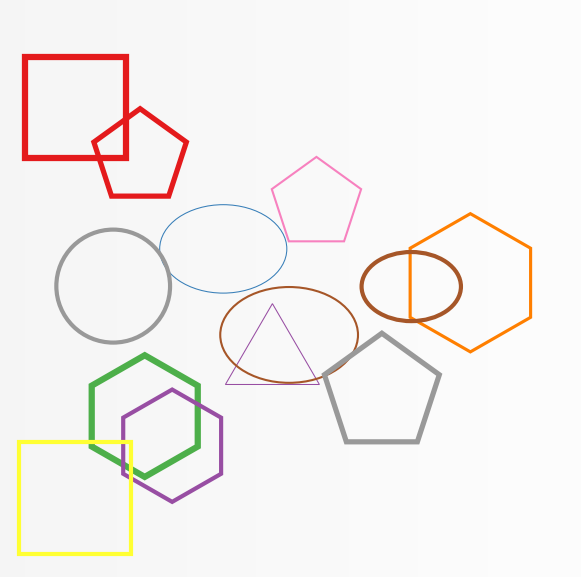[{"shape": "pentagon", "thickness": 2.5, "radius": 0.42, "center": [0.241, 0.727]}, {"shape": "square", "thickness": 3, "radius": 0.43, "center": [0.131, 0.813]}, {"shape": "oval", "thickness": 0.5, "radius": 0.55, "center": [0.384, 0.568]}, {"shape": "hexagon", "thickness": 3, "radius": 0.53, "center": [0.249, 0.279]}, {"shape": "triangle", "thickness": 0.5, "radius": 0.47, "center": [0.469, 0.38]}, {"shape": "hexagon", "thickness": 2, "radius": 0.49, "center": [0.296, 0.227]}, {"shape": "hexagon", "thickness": 1.5, "radius": 0.6, "center": [0.809, 0.509]}, {"shape": "square", "thickness": 2, "radius": 0.48, "center": [0.129, 0.137]}, {"shape": "oval", "thickness": 2, "radius": 0.43, "center": [0.708, 0.503]}, {"shape": "oval", "thickness": 1, "radius": 0.59, "center": [0.497, 0.419]}, {"shape": "pentagon", "thickness": 1, "radius": 0.4, "center": [0.544, 0.647]}, {"shape": "circle", "thickness": 2, "radius": 0.49, "center": [0.195, 0.504]}, {"shape": "pentagon", "thickness": 2.5, "radius": 0.52, "center": [0.657, 0.318]}]